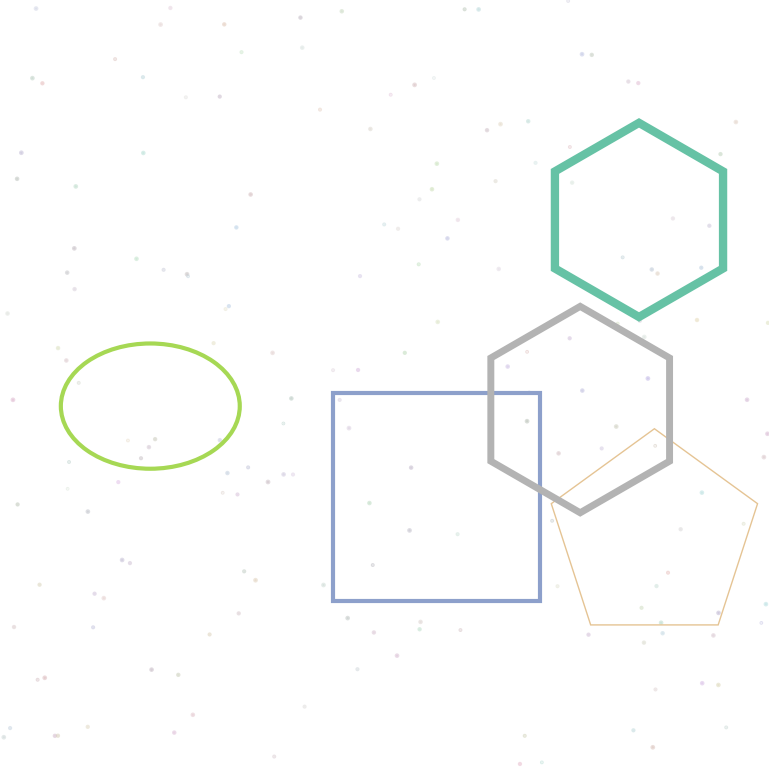[{"shape": "hexagon", "thickness": 3, "radius": 0.63, "center": [0.83, 0.714]}, {"shape": "square", "thickness": 1.5, "radius": 0.67, "center": [0.567, 0.354]}, {"shape": "oval", "thickness": 1.5, "radius": 0.58, "center": [0.195, 0.473]}, {"shape": "pentagon", "thickness": 0.5, "radius": 0.7, "center": [0.85, 0.302]}, {"shape": "hexagon", "thickness": 2.5, "radius": 0.67, "center": [0.754, 0.468]}]